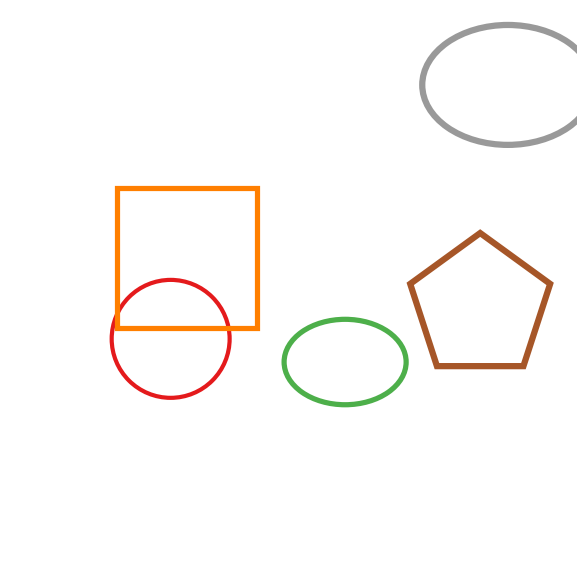[{"shape": "circle", "thickness": 2, "radius": 0.51, "center": [0.296, 0.412]}, {"shape": "oval", "thickness": 2.5, "radius": 0.53, "center": [0.598, 0.372]}, {"shape": "square", "thickness": 2.5, "radius": 0.61, "center": [0.324, 0.552]}, {"shape": "pentagon", "thickness": 3, "radius": 0.64, "center": [0.831, 0.468]}, {"shape": "oval", "thickness": 3, "radius": 0.74, "center": [0.879, 0.852]}]